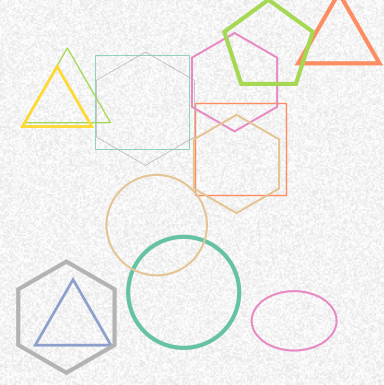[{"shape": "circle", "thickness": 3, "radius": 0.72, "center": [0.477, 0.241]}, {"shape": "square", "thickness": 0.5, "radius": 0.61, "center": [0.369, 0.734]}, {"shape": "square", "thickness": 1, "radius": 0.6, "center": [0.625, 0.613]}, {"shape": "triangle", "thickness": 3, "radius": 0.61, "center": [0.88, 0.896]}, {"shape": "triangle", "thickness": 2, "radius": 0.57, "center": [0.19, 0.16]}, {"shape": "hexagon", "thickness": 1.5, "radius": 0.64, "center": [0.609, 0.786]}, {"shape": "oval", "thickness": 1.5, "radius": 0.55, "center": [0.764, 0.167]}, {"shape": "pentagon", "thickness": 3, "radius": 0.6, "center": [0.698, 0.88]}, {"shape": "triangle", "thickness": 1, "radius": 0.65, "center": [0.175, 0.746]}, {"shape": "triangle", "thickness": 2, "radius": 0.52, "center": [0.148, 0.723]}, {"shape": "circle", "thickness": 1.5, "radius": 0.65, "center": [0.407, 0.415]}, {"shape": "hexagon", "thickness": 1.5, "radius": 0.64, "center": [0.614, 0.574]}, {"shape": "hexagon", "thickness": 3, "radius": 0.72, "center": [0.173, 0.176]}, {"shape": "hexagon", "thickness": 0.5, "radius": 0.74, "center": [0.378, 0.718]}]